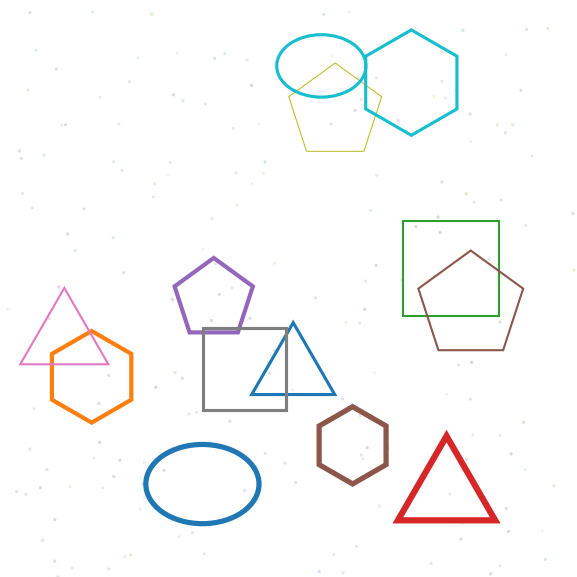[{"shape": "oval", "thickness": 2.5, "radius": 0.49, "center": [0.351, 0.161]}, {"shape": "triangle", "thickness": 1.5, "radius": 0.41, "center": [0.508, 0.357]}, {"shape": "hexagon", "thickness": 2, "radius": 0.4, "center": [0.159, 0.347]}, {"shape": "square", "thickness": 1, "radius": 0.41, "center": [0.781, 0.534]}, {"shape": "triangle", "thickness": 3, "radius": 0.49, "center": [0.773, 0.147]}, {"shape": "pentagon", "thickness": 2, "radius": 0.36, "center": [0.37, 0.481]}, {"shape": "pentagon", "thickness": 1, "radius": 0.48, "center": [0.815, 0.47]}, {"shape": "hexagon", "thickness": 2.5, "radius": 0.33, "center": [0.611, 0.228]}, {"shape": "triangle", "thickness": 1, "radius": 0.44, "center": [0.111, 0.412]}, {"shape": "square", "thickness": 1.5, "radius": 0.36, "center": [0.423, 0.36]}, {"shape": "pentagon", "thickness": 0.5, "radius": 0.42, "center": [0.58, 0.806]}, {"shape": "hexagon", "thickness": 1.5, "radius": 0.46, "center": [0.712, 0.856]}, {"shape": "oval", "thickness": 1.5, "radius": 0.39, "center": [0.556, 0.885]}]